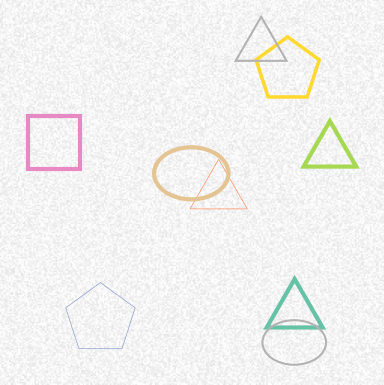[{"shape": "triangle", "thickness": 3, "radius": 0.42, "center": [0.765, 0.191]}, {"shape": "triangle", "thickness": 0.5, "radius": 0.43, "center": [0.568, 0.5]}, {"shape": "pentagon", "thickness": 0.5, "radius": 0.47, "center": [0.261, 0.171]}, {"shape": "square", "thickness": 3, "radius": 0.34, "center": [0.141, 0.63]}, {"shape": "triangle", "thickness": 3, "radius": 0.39, "center": [0.857, 0.607]}, {"shape": "pentagon", "thickness": 2.5, "radius": 0.43, "center": [0.747, 0.818]}, {"shape": "oval", "thickness": 3, "radius": 0.48, "center": [0.497, 0.55]}, {"shape": "triangle", "thickness": 1.5, "radius": 0.38, "center": [0.678, 0.88]}, {"shape": "oval", "thickness": 1.5, "radius": 0.41, "center": [0.764, 0.11]}]